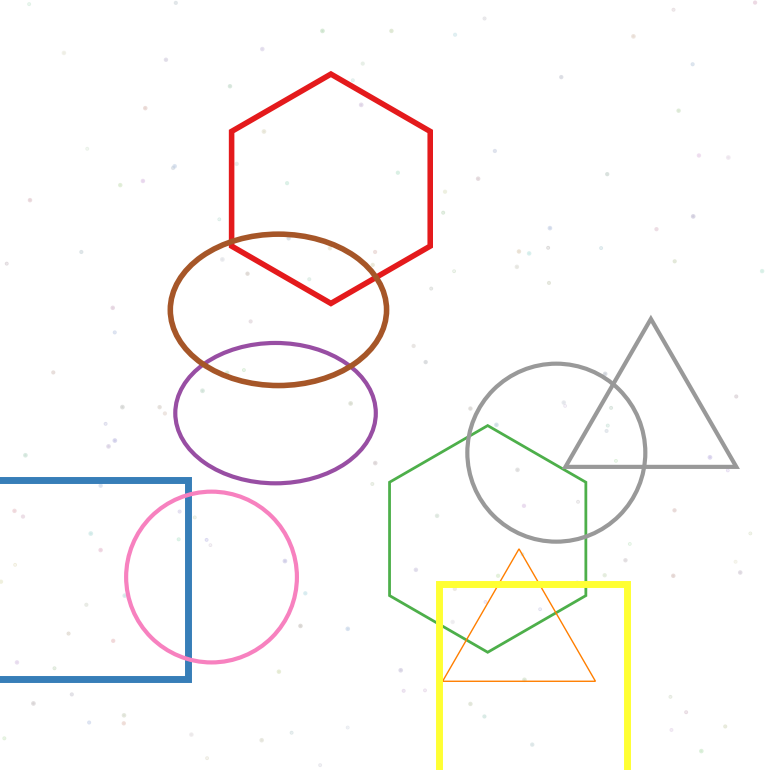[{"shape": "hexagon", "thickness": 2, "radius": 0.74, "center": [0.43, 0.755]}, {"shape": "square", "thickness": 2.5, "radius": 0.64, "center": [0.116, 0.248]}, {"shape": "hexagon", "thickness": 1, "radius": 0.74, "center": [0.633, 0.3]}, {"shape": "oval", "thickness": 1.5, "radius": 0.65, "center": [0.358, 0.463]}, {"shape": "triangle", "thickness": 0.5, "radius": 0.57, "center": [0.674, 0.173]}, {"shape": "square", "thickness": 2.5, "radius": 0.61, "center": [0.692, 0.12]}, {"shape": "oval", "thickness": 2, "radius": 0.7, "center": [0.362, 0.598]}, {"shape": "circle", "thickness": 1.5, "radius": 0.55, "center": [0.275, 0.251]}, {"shape": "circle", "thickness": 1.5, "radius": 0.58, "center": [0.723, 0.412]}, {"shape": "triangle", "thickness": 1.5, "radius": 0.64, "center": [0.845, 0.458]}]